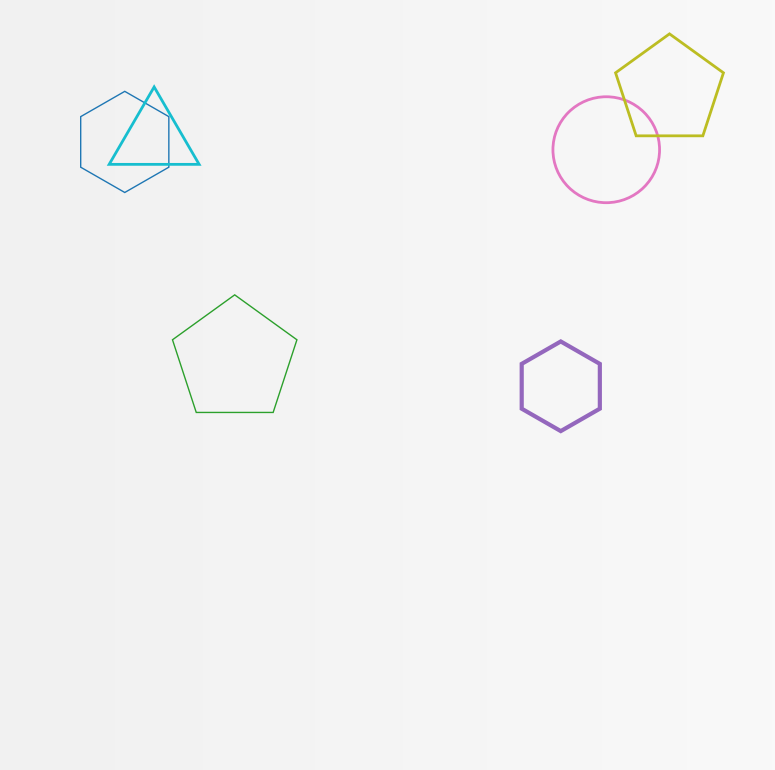[{"shape": "hexagon", "thickness": 0.5, "radius": 0.33, "center": [0.161, 0.816]}, {"shape": "pentagon", "thickness": 0.5, "radius": 0.42, "center": [0.303, 0.533]}, {"shape": "hexagon", "thickness": 1.5, "radius": 0.29, "center": [0.724, 0.498]}, {"shape": "circle", "thickness": 1, "radius": 0.34, "center": [0.782, 0.806]}, {"shape": "pentagon", "thickness": 1, "radius": 0.37, "center": [0.864, 0.883]}, {"shape": "triangle", "thickness": 1, "radius": 0.34, "center": [0.199, 0.82]}]